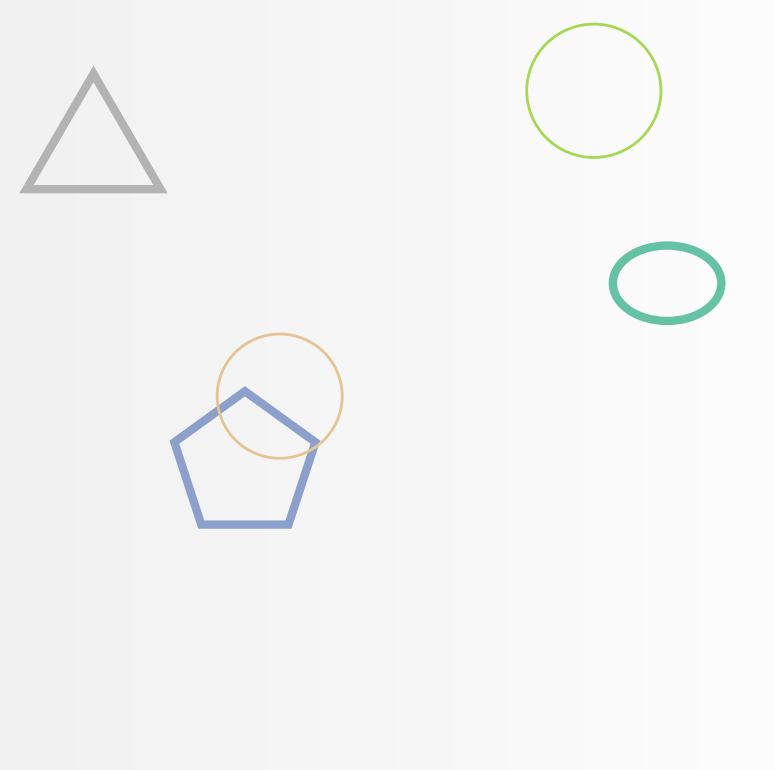[{"shape": "oval", "thickness": 3, "radius": 0.35, "center": [0.861, 0.632]}, {"shape": "pentagon", "thickness": 3, "radius": 0.48, "center": [0.316, 0.396]}, {"shape": "circle", "thickness": 1, "radius": 0.43, "center": [0.766, 0.882]}, {"shape": "circle", "thickness": 1, "radius": 0.4, "center": [0.361, 0.486]}, {"shape": "triangle", "thickness": 3, "radius": 0.5, "center": [0.121, 0.804]}]